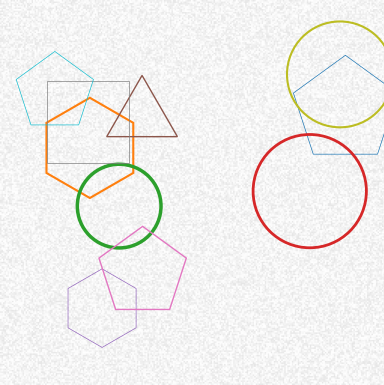[{"shape": "pentagon", "thickness": 0.5, "radius": 0.71, "center": [0.897, 0.714]}, {"shape": "hexagon", "thickness": 1.5, "radius": 0.65, "center": [0.233, 0.616]}, {"shape": "circle", "thickness": 2.5, "radius": 0.54, "center": [0.31, 0.465]}, {"shape": "circle", "thickness": 2, "radius": 0.74, "center": [0.805, 0.504]}, {"shape": "hexagon", "thickness": 0.5, "radius": 0.51, "center": [0.265, 0.2]}, {"shape": "triangle", "thickness": 1, "radius": 0.53, "center": [0.369, 0.698]}, {"shape": "pentagon", "thickness": 1, "radius": 0.6, "center": [0.37, 0.293]}, {"shape": "square", "thickness": 0.5, "radius": 0.54, "center": [0.228, 0.683]}, {"shape": "circle", "thickness": 1.5, "radius": 0.69, "center": [0.883, 0.807]}, {"shape": "pentagon", "thickness": 0.5, "radius": 0.53, "center": [0.142, 0.761]}]